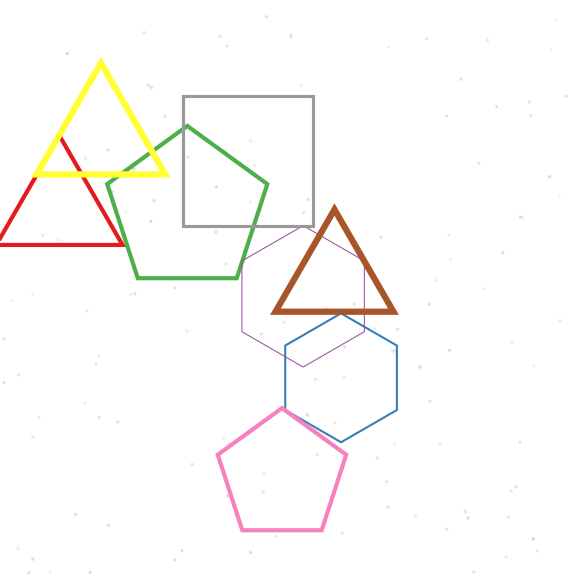[{"shape": "triangle", "thickness": 2, "radius": 0.63, "center": [0.103, 0.638]}, {"shape": "hexagon", "thickness": 1, "radius": 0.56, "center": [0.591, 0.345]}, {"shape": "pentagon", "thickness": 2, "radius": 0.73, "center": [0.324, 0.635]}, {"shape": "hexagon", "thickness": 0.5, "radius": 0.61, "center": [0.525, 0.486]}, {"shape": "triangle", "thickness": 3, "radius": 0.64, "center": [0.175, 0.761]}, {"shape": "triangle", "thickness": 3, "radius": 0.59, "center": [0.579, 0.518]}, {"shape": "pentagon", "thickness": 2, "radius": 0.58, "center": [0.488, 0.176]}, {"shape": "square", "thickness": 1.5, "radius": 0.56, "center": [0.429, 0.72]}]